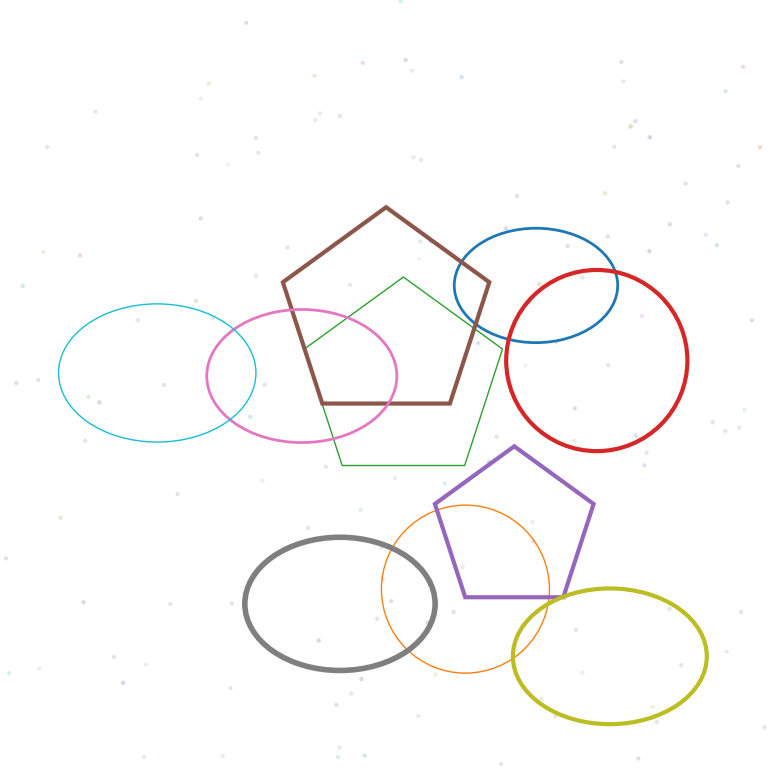[{"shape": "oval", "thickness": 1, "radius": 0.53, "center": [0.696, 0.629]}, {"shape": "circle", "thickness": 0.5, "radius": 0.55, "center": [0.604, 0.235]}, {"shape": "pentagon", "thickness": 0.5, "radius": 0.68, "center": [0.524, 0.505]}, {"shape": "circle", "thickness": 1.5, "radius": 0.59, "center": [0.775, 0.532]}, {"shape": "pentagon", "thickness": 1.5, "radius": 0.54, "center": [0.668, 0.312]}, {"shape": "pentagon", "thickness": 1.5, "radius": 0.7, "center": [0.501, 0.59]}, {"shape": "oval", "thickness": 1, "radius": 0.62, "center": [0.392, 0.512]}, {"shape": "oval", "thickness": 2, "radius": 0.62, "center": [0.442, 0.216]}, {"shape": "oval", "thickness": 1.5, "radius": 0.63, "center": [0.792, 0.148]}, {"shape": "oval", "thickness": 0.5, "radius": 0.64, "center": [0.204, 0.516]}]